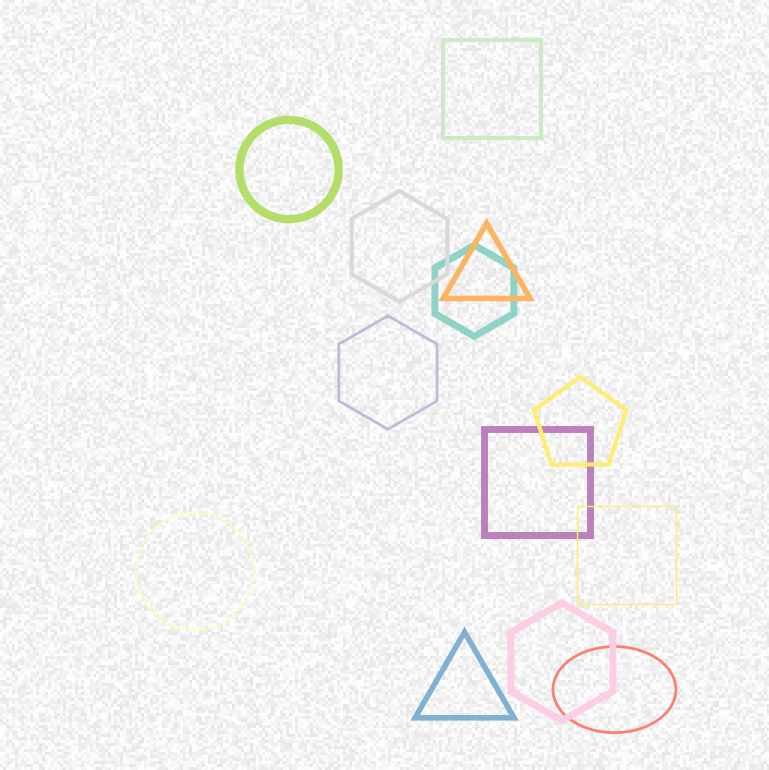[{"shape": "hexagon", "thickness": 2.5, "radius": 0.3, "center": [0.616, 0.622]}, {"shape": "circle", "thickness": 0.5, "radius": 0.38, "center": [0.253, 0.258]}, {"shape": "hexagon", "thickness": 1, "radius": 0.37, "center": [0.504, 0.516]}, {"shape": "oval", "thickness": 1, "radius": 0.4, "center": [0.798, 0.104]}, {"shape": "triangle", "thickness": 2, "radius": 0.37, "center": [0.603, 0.105]}, {"shape": "triangle", "thickness": 2, "radius": 0.33, "center": [0.632, 0.645]}, {"shape": "circle", "thickness": 3, "radius": 0.32, "center": [0.375, 0.78]}, {"shape": "hexagon", "thickness": 2.5, "radius": 0.38, "center": [0.73, 0.141]}, {"shape": "hexagon", "thickness": 1.5, "radius": 0.36, "center": [0.519, 0.68]}, {"shape": "square", "thickness": 2.5, "radius": 0.35, "center": [0.697, 0.374]}, {"shape": "square", "thickness": 1.5, "radius": 0.32, "center": [0.639, 0.884]}, {"shape": "square", "thickness": 0.5, "radius": 0.32, "center": [0.814, 0.279]}, {"shape": "pentagon", "thickness": 1.5, "radius": 0.32, "center": [0.753, 0.448]}]